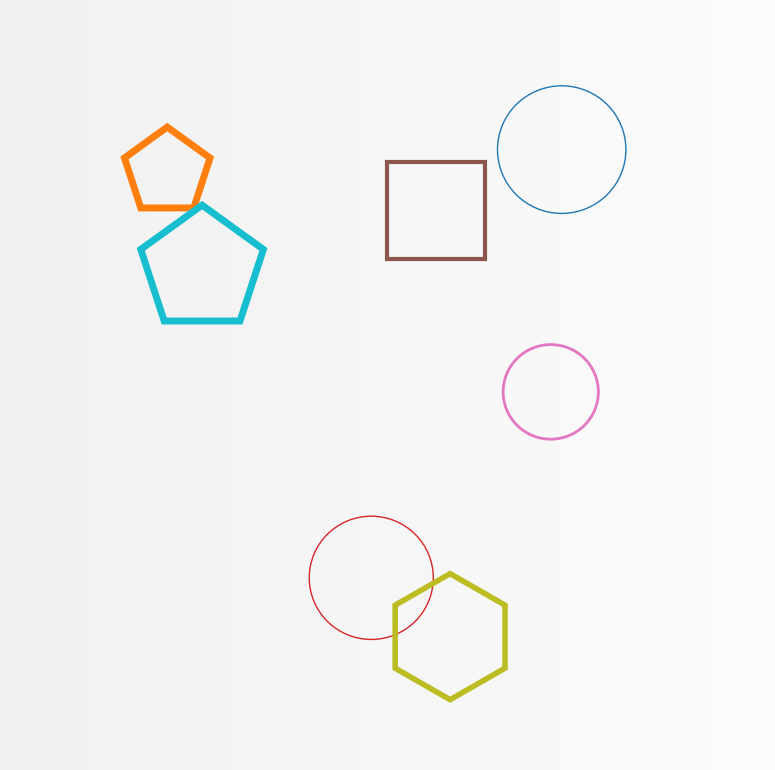[{"shape": "circle", "thickness": 0.5, "radius": 0.41, "center": [0.725, 0.806]}, {"shape": "pentagon", "thickness": 2.5, "radius": 0.29, "center": [0.216, 0.777]}, {"shape": "circle", "thickness": 0.5, "radius": 0.4, "center": [0.479, 0.25]}, {"shape": "square", "thickness": 1.5, "radius": 0.31, "center": [0.562, 0.727]}, {"shape": "circle", "thickness": 1, "radius": 0.31, "center": [0.711, 0.491]}, {"shape": "hexagon", "thickness": 2, "radius": 0.41, "center": [0.581, 0.173]}, {"shape": "pentagon", "thickness": 2.5, "radius": 0.42, "center": [0.261, 0.65]}]